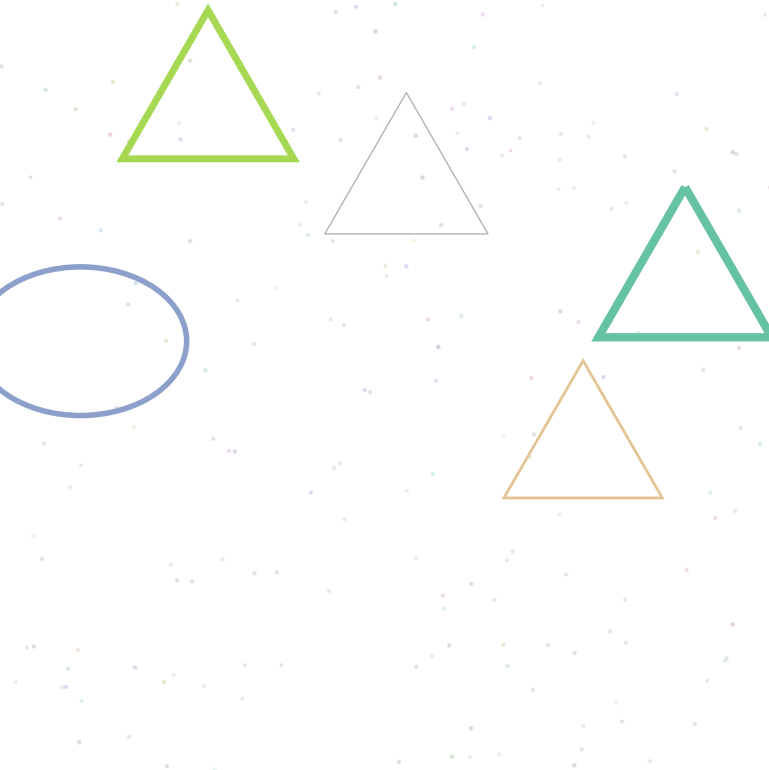[{"shape": "triangle", "thickness": 3, "radius": 0.65, "center": [0.89, 0.627]}, {"shape": "oval", "thickness": 2, "radius": 0.69, "center": [0.105, 0.557]}, {"shape": "triangle", "thickness": 2.5, "radius": 0.64, "center": [0.27, 0.858]}, {"shape": "triangle", "thickness": 1, "radius": 0.59, "center": [0.757, 0.413]}, {"shape": "triangle", "thickness": 0.5, "radius": 0.61, "center": [0.528, 0.757]}]